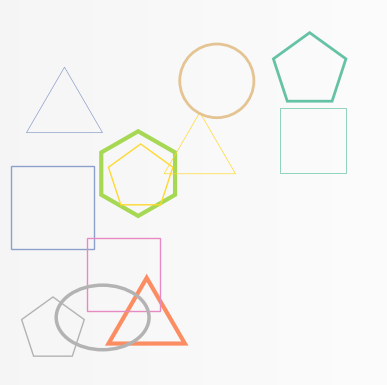[{"shape": "pentagon", "thickness": 2, "radius": 0.49, "center": [0.799, 0.817]}, {"shape": "square", "thickness": 0.5, "radius": 0.43, "center": [0.808, 0.635]}, {"shape": "triangle", "thickness": 3, "radius": 0.57, "center": [0.379, 0.165]}, {"shape": "triangle", "thickness": 0.5, "radius": 0.57, "center": [0.166, 0.712]}, {"shape": "square", "thickness": 1, "radius": 0.54, "center": [0.136, 0.461]}, {"shape": "square", "thickness": 1, "radius": 0.47, "center": [0.319, 0.286]}, {"shape": "hexagon", "thickness": 3, "radius": 0.55, "center": [0.357, 0.549]}, {"shape": "triangle", "thickness": 0.5, "radius": 0.53, "center": [0.516, 0.602]}, {"shape": "pentagon", "thickness": 1, "radius": 0.44, "center": [0.363, 0.539]}, {"shape": "circle", "thickness": 2, "radius": 0.48, "center": [0.56, 0.79]}, {"shape": "oval", "thickness": 2.5, "radius": 0.6, "center": [0.265, 0.175]}, {"shape": "pentagon", "thickness": 1, "radius": 0.43, "center": [0.137, 0.144]}]